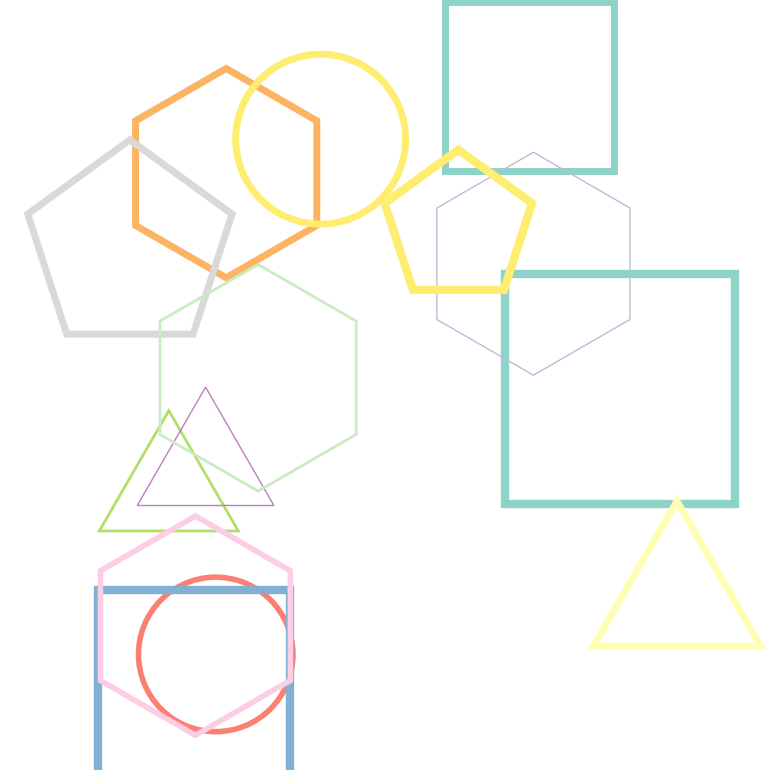[{"shape": "square", "thickness": 3, "radius": 0.75, "center": [0.805, 0.495]}, {"shape": "square", "thickness": 2.5, "radius": 0.55, "center": [0.688, 0.887]}, {"shape": "triangle", "thickness": 2.5, "radius": 0.63, "center": [0.879, 0.224]}, {"shape": "hexagon", "thickness": 0.5, "radius": 0.72, "center": [0.693, 0.657]}, {"shape": "circle", "thickness": 2, "radius": 0.5, "center": [0.28, 0.15]}, {"shape": "square", "thickness": 3, "radius": 0.62, "center": [0.252, 0.109]}, {"shape": "hexagon", "thickness": 2.5, "radius": 0.68, "center": [0.294, 0.775]}, {"shape": "triangle", "thickness": 1, "radius": 0.52, "center": [0.219, 0.363]}, {"shape": "hexagon", "thickness": 2, "radius": 0.71, "center": [0.254, 0.187]}, {"shape": "pentagon", "thickness": 2.5, "radius": 0.7, "center": [0.169, 0.679]}, {"shape": "triangle", "thickness": 0.5, "radius": 0.51, "center": [0.267, 0.395]}, {"shape": "hexagon", "thickness": 1, "radius": 0.74, "center": [0.335, 0.509]}, {"shape": "pentagon", "thickness": 3, "radius": 0.5, "center": [0.595, 0.705]}, {"shape": "circle", "thickness": 2.5, "radius": 0.55, "center": [0.416, 0.819]}]